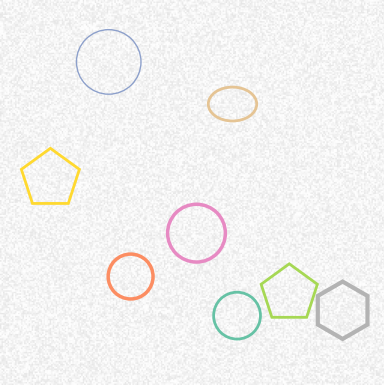[{"shape": "circle", "thickness": 2, "radius": 0.3, "center": [0.616, 0.18]}, {"shape": "circle", "thickness": 2.5, "radius": 0.29, "center": [0.339, 0.282]}, {"shape": "circle", "thickness": 1, "radius": 0.42, "center": [0.282, 0.839]}, {"shape": "circle", "thickness": 2.5, "radius": 0.38, "center": [0.51, 0.394]}, {"shape": "pentagon", "thickness": 2, "radius": 0.38, "center": [0.751, 0.238]}, {"shape": "pentagon", "thickness": 2, "radius": 0.4, "center": [0.131, 0.536]}, {"shape": "oval", "thickness": 2, "radius": 0.31, "center": [0.604, 0.73]}, {"shape": "hexagon", "thickness": 3, "radius": 0.37, "center": [0.89, 0.194]}]